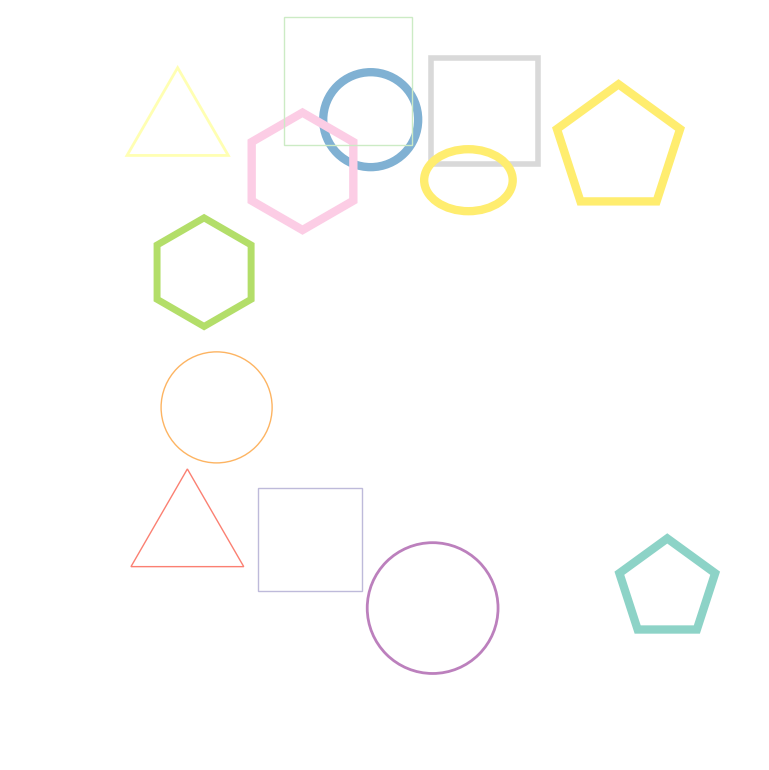[{"shape": "pentagon", "thickness": 3, "radius": 0.33, "center": [0.867, 0.235]}, {"shape": "triangle", "thickness": 1, "radius": 0.38, "center": [0.231, 0.836]}, {"shape": "square", "thickness": 0.5, "radius": 0.34, "center": [0.402, 0.3]}, {"shape": "triangle", "thickness": 0.5, "radius": 0.42, "center": [0.243, 0.306]}, {"shape": "circle", "thickness": 3, "radius": 0.31, "center": [0.481, 0.845]}, {"shape": "circle", "thickness": 0.5, "radius": 0.36, "center": [0.281, 0.471]}, {"shape": "hexagon", "thickness": 2.5, "radius": 0.35, "center": [0.265, 0.647]}, {"shape": "hexagon", "thickness": 3, "radius": 0.38, "center": [0.393, 0.777]}, {"shape": "square", "thickness": 2, "radius": 0.35, "center": [0.629, 0.856]}, {"shape": "circle", "thickness": 1, "radius": 0.42, "center": [0.562, 0.21]}, {"shape": "square", "thickness": 0.5, "radius": 0.42, "center": [0.451, 0.894]}, {"shape": "pentagon", "thickness": 3, "radius": 0.42, "center": [0.803, 0.806]}, {"shape": "oval", "thickness": 3, "radius": 0.29, "center": [0.608, 0.766]}]